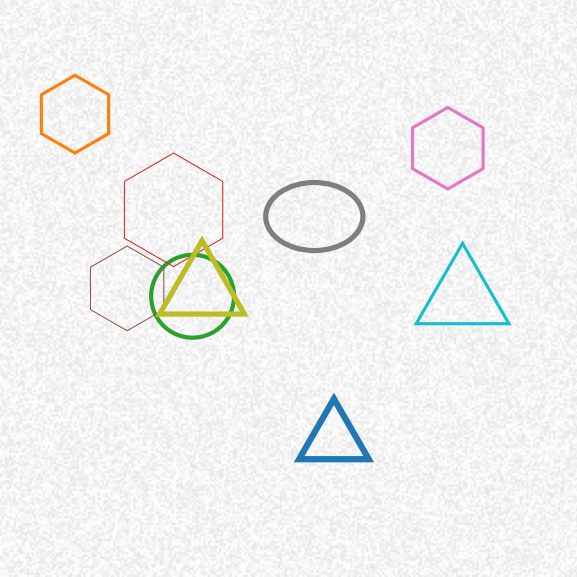[{"shape": "triangle", "thickness": 3, "radius": 0.35, "center": [0.578, 0.239]}, {"shape": "hexagon", "thickness": 1.5, "radius": 0.34, "center": [0.13, 0.802]}, {"shape": "circle", "thickness": 2, "radius": 0.36, "center": [0.333, 0.486]}, {"shape": "hexagon", "thickness": 0.5, "radius": 0.49, "center": [0.301, 0.636]}, {"shape": "hexagon", "thickness": 0.5, "radius": 0.37, "center": [0.22, 0.5]}, {"shape": "hexagon", "thickness": 1.5, "radius": 0.35, "center": [0.775, 0.742]}, {"shape": "oval", "thickness": 2.5, "radius": 0.42, "center": [0.544, 0.624]}, {"shape": "triangle", "thickness": 2.5, "radius": 0.42, "center": [0.35, 0.498]}, {"shape": "triangle", "thickness": 1.5, "radius": 0.46, "center": [0.801, 0.485]}]